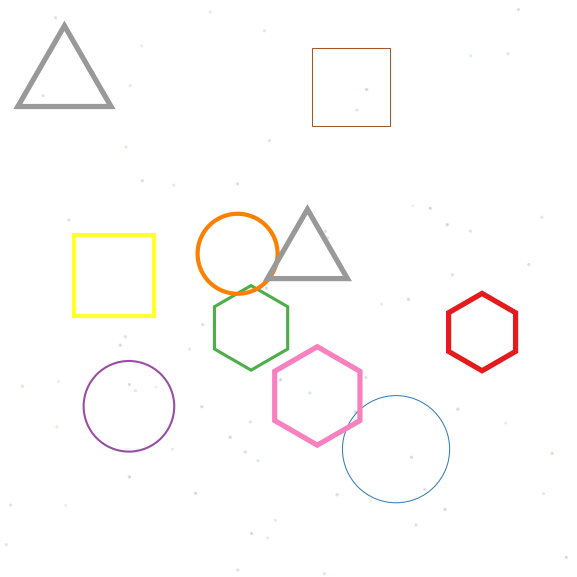[{"shape": "hexagon", "thickness": 2.5, "radius": 0.33, "center": [0.835, 0.424]}, {"shape": "circle", "thickness": 0.5, "radius": 0.46, "center": [0.686, 0.221]}, {"shape": "hexagon", "thickness": 1.5, "radius": 0.37, "center": [0.435, 0.431]}, {"shape": "circle", "thickness": 1, "radius": 0.39, "center": [0.223, 0.296]}, {"shape": "circle", "thickness": 2, "radius": 0.35, "center": [0.411, 0.56]}, {"shape": "square", "thickness": 2, "radius": 0.35, "center": [0.197, 0.522]}, {"shape": "square", "thickness": 0.5, "radius": 0.34, "center": [0.607, 0.849]}, {"shape": "hexagon", "thickness": 2.5, "radius": 0.43, "center": [0.549, 0.314]}, {"shape": "triangle", "thickness": 2.5, "radius": 0.4, "center": [0.532, 0.557]}, {"shape": "triangle", "thickness": 2.5, "radius": 0.47, "center": [0.112, 0.861]}]